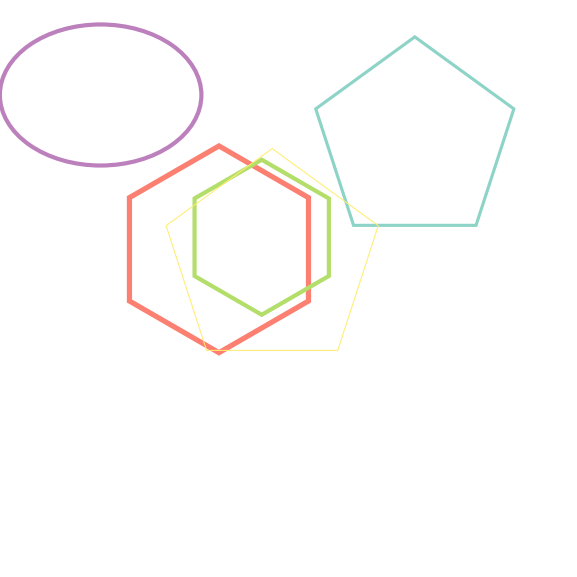[{"shape": "pentagon", "thickness": 1.5, "radius": 0.9, "center": [0.718, 0.755]}, {"shape": "hexagon", "thickness": 2.5, "radius": 0.89, "center": [0.379, 0.567]}, {"shape": "hexagon", "thickness": 2, "radius": 0.67, "center": [0.453, 0.588]}, {"shape": "oval", "thickness": 2, "radius": 0.87, "center": [0.174, 0.835]}, {"shape": "pentagon", "thickness": 0.5, "radius": 0.97, "center": [0.471, 0.549]}]